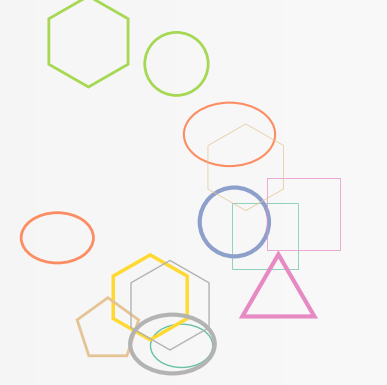[{"shape": "oval", "thickness": 1, "radius": 0.4, "center": [0.469, 0.102]}, {"shape": "square", "thickness": 0.5, "radius": 0.43, "center": [0.685, 0.387]}, {"shape": "oval", "thickness": 2, "radius": 0.47, "center": [0.148, 0.382]}, {"shape": "oval", "thickness": 1.5, "radius": 0.59, "center": [0.592, 0.651]}, {"shape": "circle", "thickness": 3, "radius": 0.45, "center": [0.605, 0.424]}, {"shape": "square", "thickness": 0.5, "radius": 0.47, "center": [0.784, 0.443]}, {"shape": "triangle", "thickness": 3, "radius": 0.54, "center": [0.718, 0.232]}, {"shape": "circle", "thickness": 2, "radius": 0.41, "center": [0.455, 0.834]}, {"shape": "hexagon", "thickness": 2, "radius": 0.59, "center": [0.228, 0.892]}, {"shape": "hexagon", "thickness": 2.5, "radius": 0.55, "center": [0.388, 0.228]}, {"shape": "hexagon", "thickness": 0.5, "radius": 0.56, "center": [0.634, 0.566]}, {"shape": "pentagon", "thickness": 2, "radius": 0.42, "center": [0.278, 0.143]}, {"shape": "hexagon", "thickness": 1, "radius": 0.58, "center": [0.439, 0.207]}, {"shape": "oval", "thickness": 3, "radius": 0.55, "center": [0.445, 0.106]}]